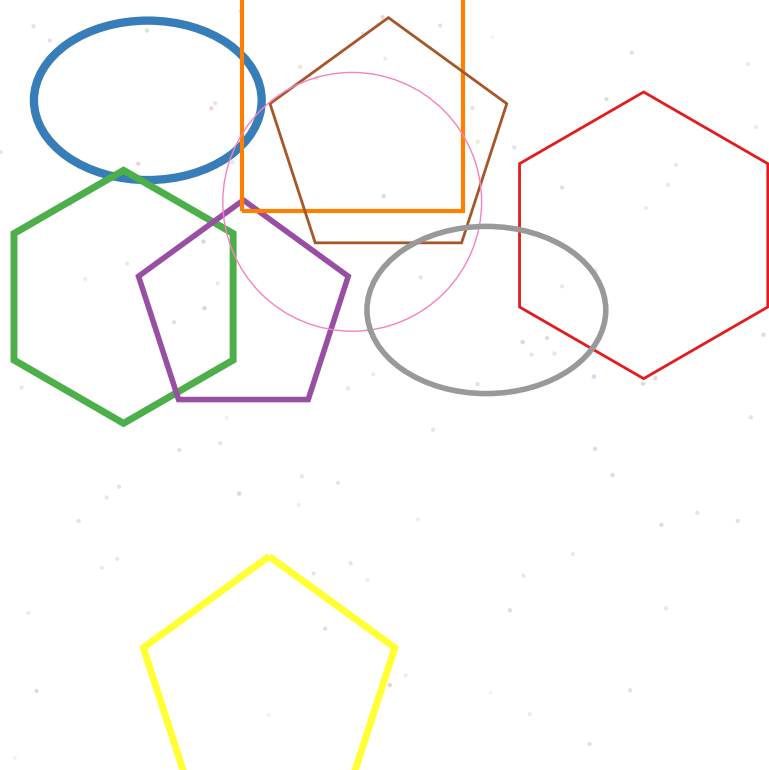[{"shape": "hexagon", "thickness": 1, "radius": 0.93, "center": [0.836, 0.694]}, {"shape": "oval", "thickness": 3, "radius": 0.74, "center": [0.192, 0.87]}, {"shape": "hexagon", "thickness": 2.5, "radius": 0.82, "center": [0.16, 0.615]}, {"shape": "pentagon", "thickness": 2, "radius": 0.72, "center": [0.316, 0.597]}, {"shape": "square", "thickness": 1.5, "radius": 0.72, "center": [0.458, 0.869]}, {"shape": "pentagon", "thickness": 2.5, "radius": 0.86, "center": [0.35, 0.106]}, {"shape": "pentagon", "thickness": 1, "radius": 0.81, "center": [0.504, 0.815]}, {"shape": "circle", "thickness": 0.5, "radius": 0.84, "center": [0.457, 0.738]}, {"shape": "oval", "thickness": 2, "radius": 0.78, "center": [0.632, 0.597]}]